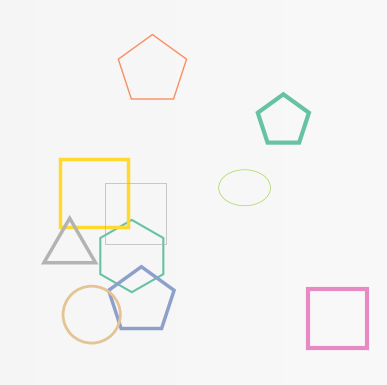[{"shape": "hexagon", "thickness": 1.5, "radius": 0.47, "center": [0.34, 0.335]}, {"shape": "pentagon", "thickness": 3, "radius": 0.35, "center": [0.731, 0.686]}, {"shape": "pentagon", "thickness": 1, "radius": 0.46, "center": [0.393, 0.818]}, {"shape": "pentagon", "thickness": 2.5, "radius": 0.44, "center": [0.365, 0.218]}, {"shape": "square", "thickness": 3, "radius": 0.38, "center": [0.87, 0.172]}, {"shape": "oval", "thickness": 0.5, "radius": 0.33, "center": [0.631, 0.512]}, {"shape": "square", "thickness": 2.5, "radius": 0.44, "center": [0.243, 0.498]}, {"shape": "circle", "thickness": 2, "radius": 0.37, "center": [0.237, 0.183]}, {"shape": "square", "thickness": 0.5, "radius": 0.4, "center": [0.35, 0.445]}, {"shape": "triangle", "thickness": 2.5, "radius": 0.38, "center": [0.18, 0.356]}]